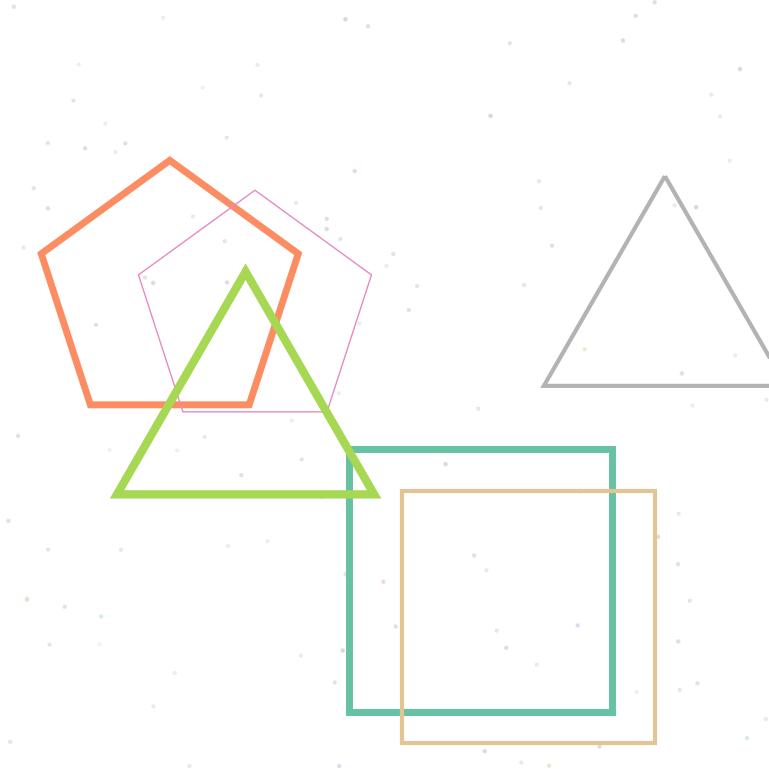[{"shape": "square", "thickness": 2.5, "radius": 0.85, "center": [0.624, 0.247]}, {"shape": "pentagon", "thickness": 2.5, "radius": 0.88, "center": [0.22, 0.616]}, {"shape": "pentagon", "thickness": 0.5, "radius": 0.8, "center": [0.331, 0.594]}, {"shape": "triangle", "thickness": 3, "radius": 0.96, "center": [0.319, 0.454]}, {"shape": "square", "thickness": 1.5, "radius": 0.82, "center": [0.686, 0.199]}, {"shape": "triangle", "thickness": 1.5, "radius": 0.91, "center": [0.864, 0.59]}]